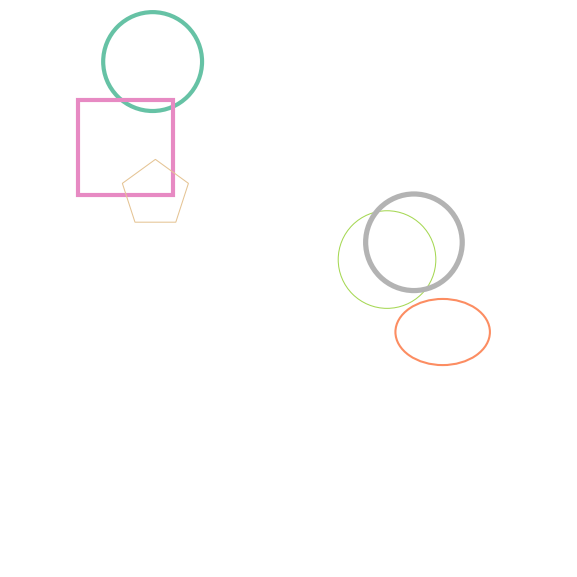[{"shape": "circle", "thickness": 2, "radius": 0.43, "center": [0.264, 0.893]}, {"shape": "oval", "thickness": 1, "radius": 0.41, "center": [0.767, 0.424]}, {"shape": "square", "thickness": 2, "radius": 0.41, "center": [0.218, 0.743]}, {"shape": "circle", "thickness": 0.5, "radius": 0.42, "center": [0.67, 0.55]}, {"shape": "pentagon", "thickness": 0.5, "radius": 0.3, "center": [0.269, 0.663]}, {"shape": "circle", "thickness": 2.5, "radius": 0.42, "center": [0.717, 0.58]}]